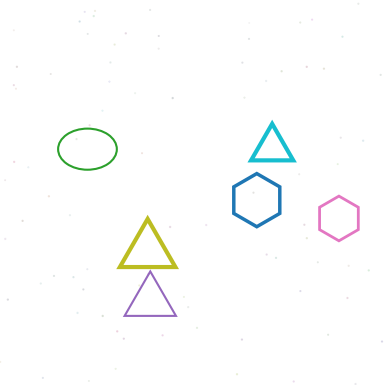[{"shape": "hexagon", "thickness": 2.5, "radius": 0.34, "center": [0.667, 0.48]}, {"shape": "oval", "thickness": 1.5, "radius": 0.38, "center": [0.227, 0.613]}, {"shape": "triangle", "thickness": 1.5, "radius": 0.38, "center": [0.39, 0.218]}, {"shape": "hexagon", "thickness": 2, "radius": 0.29, "center": [0.88, 0.433]}, {"shape": "triangle", "thickness": 3, "radius": 0.42, "center": [0.383, 0.348]}, {"shape": "triangle", "thickness": 3, "radius": 0.32, "center": [0.707, 0.615]}]